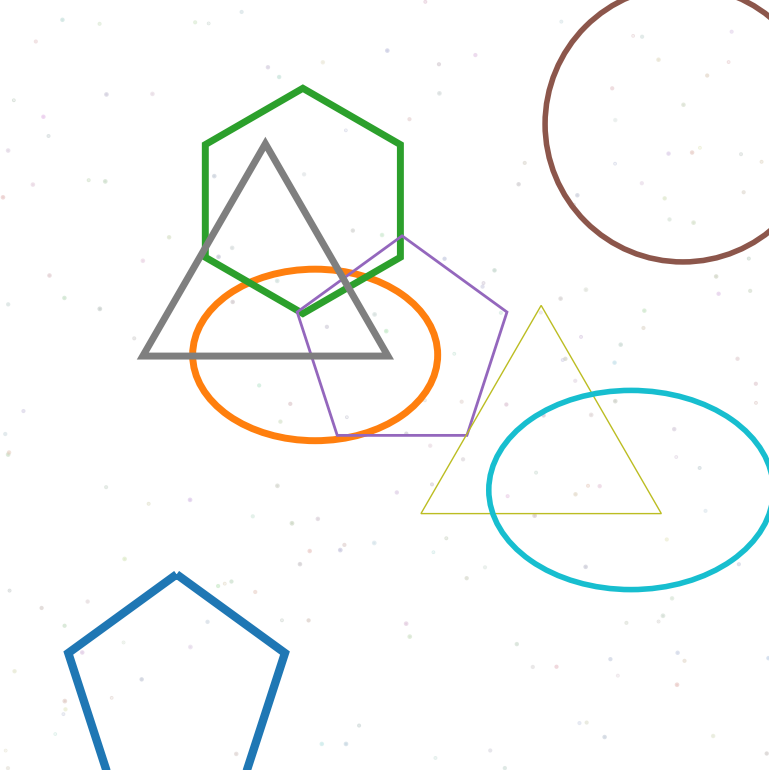[{"shape": "pentagon", "thickness": 3, "radius": 0.74, "center": [0.229, 0.106]}, {"shape": "oval", "thickness": 2.5, "radius": 0.8, "center": [0.409, 0.539]}, {"shape": "hexagon", "thickness": 2.5, "radius": 0.73, "center": [0.393, 0.739]}, {"shape": "pentagon", "thickness": 1, "radius": 0.72, "center": [0.522, 0.55]}, {"shape": "circle", "thickness": 2, "radius": 0.9, "center": [0.887, 0.839]}, {"shape": "triangle", "thickness": 2.5, "radius": 0.92, "center": [0.345, 0.629]}, {"shape": "triangle", "thickness": 0.5, "radius": 0.9, "center": [0.703, 0.423]}, {"shape": "oval", "thickness": 2, "radius": 0.92, "center": [0.82, 0.364]}]